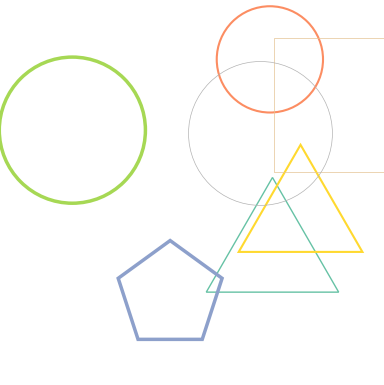[{"shape": "triangle", "thickness": 1, "radius": 0.99, "center": [0.708, 0.34]}, {"shape": "circle", "thickness": 1.5, "radius": 0.69, "center": [0.701, 0.846]}, {"shape": "pentagon", "thickness": 2.5, "radius": 0.71, "center": [0.442, 0.233]}, {"shape": "circle", "thickness": 2.5, "radius": 0.95, "center": [0.188, 0.662]}, {"shape": "triangle", "thickness": 1.5, "radius": 0.93, "center": [0.781, 0.438]}, {"shape": "square", "thickness": 0.5, "radius": 0.87, "center": [0.887, 0.727]}, {"shape": "circle", "thickness": 0.5, "radius": 0.93, "center": [0.677, 0.653]}]